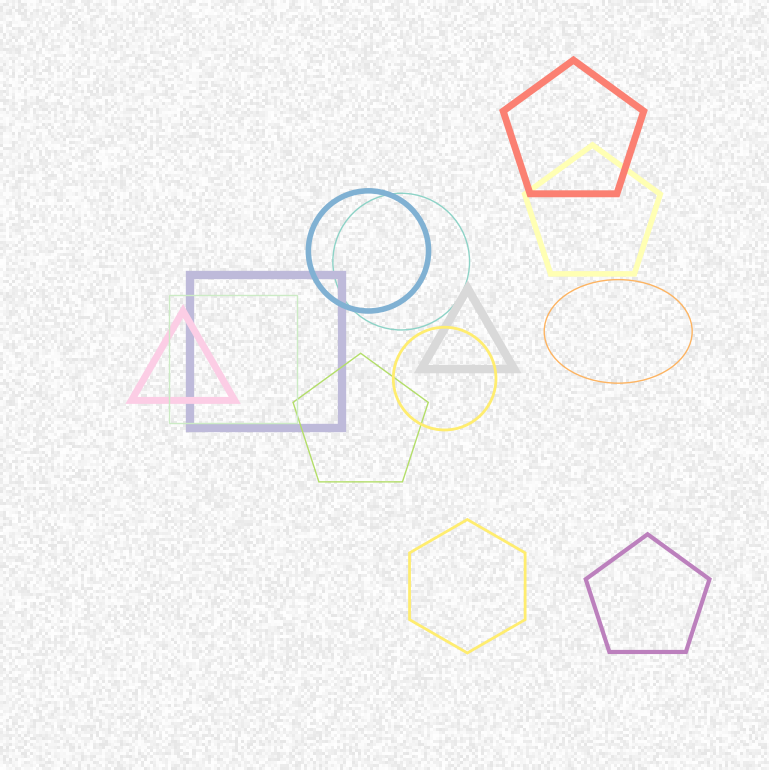[{"shape": "circle", "thickness": 0.5, "radius": 0.44, "center": [0.521, 0.66]}, {"shape": "pentagon", "thickness": 2, "radius": 0.46, "center": [0.769, 0.719]}, {"shape": "square", "thickness": 3, "radius": 0.49, "center": [0.345, 0.543]}, {"shape": "pentagon", "thickness": 2.5, "radius": 0.48, "center": [0.745, 0.826]}, {"shape": "circle", "thickness": 2, "radius": 0.39, "center": [0.479, 0.674]}, {"shape": "oval", "thickness": 0.5, "radius": 0.48, "center": [0.803, 0.57]}, {"shape": "pentagon", "thickness": 0.5, "radius": 0.46, "center": [0.468, 0.449]}, {"shape": "triangle", "thickness": 2.5, "radius": 0.39, "center": [0.238, 0.519]}, {"shape": "triangle", "thickness": 3, "radius": 0.35, "center": [0.607, 0.556]}, {"shape": "pentagon", "thickness": 1.5, "radius": 0.42, "center": [0.841, 0.222]}, {"shape": "square", "thickness": 0.5, "radius": 0.42, "center": [0.302, 0.534]}, {"shape": "hexagon", "thickness": 1, "radius": 0.43, "center": [0.607, 0.239]}, {"shape": "circle", "thickness": 1, "radius": 0.33, "center": [0.577, 0.508]}]